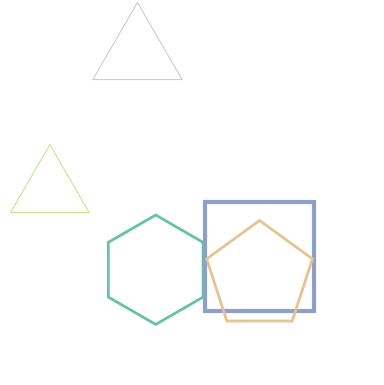[{"shape": "hexagon", "thickness": 2, "radius": 0.71, "center": [0.404, 0.299]}, {"shape": "square", "thickness": 3, "radius": 0.71, "center": [0.675, 0.334]}, {"shape": "triangle", "thickness": 0.5, "radius": 0.59, "center": [0.129, 0.507]}, {"shape": "pentagon", "thickness": 2, "radius": 0.72, "center": [0.674, 0.283]}, {"shape": "triangle", "thickness": 0.5, "radius": 0.67, "center": [0.357, 0.86]}]